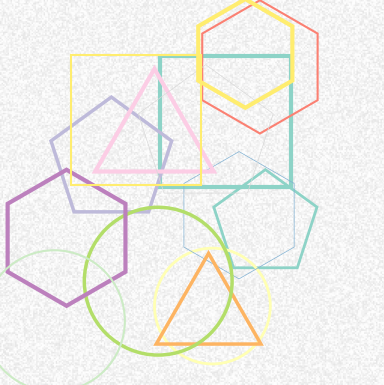[{"shape": "pentagon", "thickness": 2, "radius": 0.7, "center": [0.689, 0.418]}, {"shape": "square", "thickness": 3, "radius": 0.85, "center": [0.586, 0.684]}, {"shape": "circle", "thickness": 2, "radius": 0.75, "center": [0.552, 0.205]}, {"shape": "pentagon", "thickness": 2.5, "radius": 0.82, "center": [0.289, 0.583]}, {"shape": "hexagon", "thickness": 1.5, "radius": 0.87, "center": [0.675, 0.826]}, {"shape": "hexagon", "thickness": 0.5, "radius": 0.83, "center": [0.621, 0.441]}, {"shape": "triangle", "thickness": 2.5, "radius": 0.79, "center": [0.542, 0.185]}, {"shape": "circle", "thickness": 2.5, "radius": 0.96, "center": [0.411, 0.27]}, {"shape": "triangle", "thickness": 3, "radius": 0.89, "center": [0.401, 0.643]}, {"shape": "pentagon", "thickness": 0.5, "radius": 0.92, "center": [0.534, 0.648]}, {"shape": "hexagon", "thickness": 3, "radius": 0.88, "center": [0.173, 0.382]}, {"shape": "circle", "thickness": 1.5, "radius": 0.92, "center": [0.141, 0.167]}, {"shape": "square", "thickness": 1.5, "radius": 0.85, "center": [0.353, 0.688]}, {"shape": "hexagon", "thickness": 3, "radius": 0.71, "center": [0.637, 0.861]}]